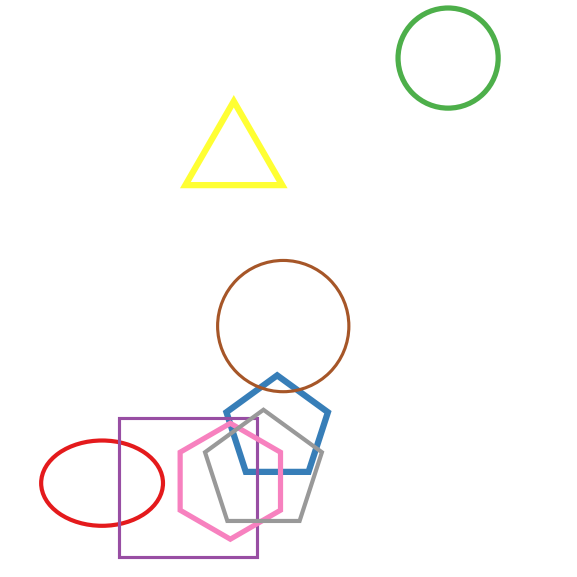[{"shape": "oval", "thickness": 2, "radius": 0.53, "center": [0.177, 0.162]}, {"shape": "pentagon", "thickness": 3, "radius": 0.46, "center": [0.48, 0.257]}, {"shape": "circle", "thickness": 2.5, "radius": 0.43, "center": [0.776, 0.899]}, {"shape": "square", "thickness": 1.5, "radius": 0.6, "center": [0.325, 0.155]}, {"shape": "triangle", "thickness": 3, "radius": 0.48, "center": [0.405, 0.727]}, {"shape": "circle", "thickness": 1.5, "radius": 0.57, "center": [0.49, 0.435]}, {"shape": "hexagon", "thickness": 2.5, "radius": 0.5, "center": [0.399, 0.166]}, {"shape": "pentagon", "thickness": 2, "radius": 0.53, "center": [0.456, 0.183]}]